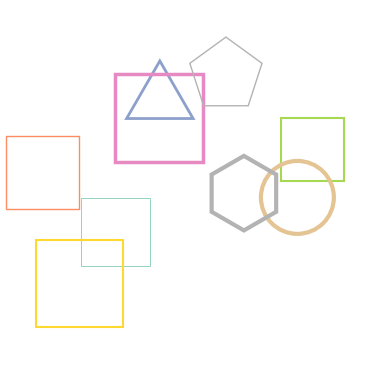[{"shape": "square", "thickness": 0.5, "radius": 0.45, "center": [0.301, 0.398]}, {"shape": "square", "thickness": 1, "radius": 0.47, "center": [0.111, 0.552]}, {"shape": "triangle", "thickness": 2, "radius": 0.5, "center": [0.415, 0.742]}, {"shape": "square", "thickness": 2.5, "radius": 0.57, "center": [0.412, 0.694]}, {"shape": "square", "thickness": 1.5, "radius": 0.41, "center": [0.812, 0.612]}, {"shape": "square", "thickness": 1.5, "radius": 0.56, "center": [0.207, 0.264]}, {"shape": "circle", "thickness": 3, "radius": 0.47, "center": [0.772, 0.487]}, {"shape": "pentagon", "thickness": 1, "radius": 0.49, "center": [0.587, 0.805]}, {"shape": "hexagon", "thickness": 3, "radius": 0.48, "center": [0.634, 0.498]}]